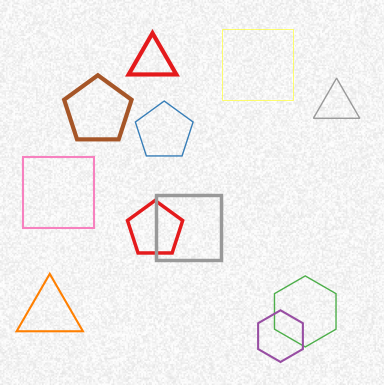[{"shape": "triangle", "thickness": 3, "radius": 0.36, "center": [0.396, 0.842]}, {"shape": "pentagon", "thickness": 2.5, "radius": 0.38, "center": [0.403, 0.404]}, {"shape": "pentagon", "thickness": 1, "radius": 0.39, "center": [0.427, 0.659]}, {"shape": "hexagon", "thickness": 1, "radius": 0.46, "center": [0.793, 0.191]}, {"shape": "hexagon", "thickness": 1.5, "radius": 0.34, "center": [0.729, 0.127]}, {"shape": "triangle", "thickness": 1.5, "radius": 0.5, "center": [0.129, 0.189]}, {"shape": "square", "thickness": 0.5, "radius": 0.46, "center": [0.668, 0.833]}, {"shape": "pentagon", "thickness": 3, "radius": 0.46, "center": [0.254, 0.713]}, {"shape": "square", "thickness": 1.5, "radius": 0.46, "center": [0.153, 0.501]}, {"shape": "square", "thickness": 2.5, "radius": 0.42, "center": [0.489, 0.41]}, {"shape": "triangle", "thickness": 1, "radius": 0.35, "center": [0.874, 0.728]}]